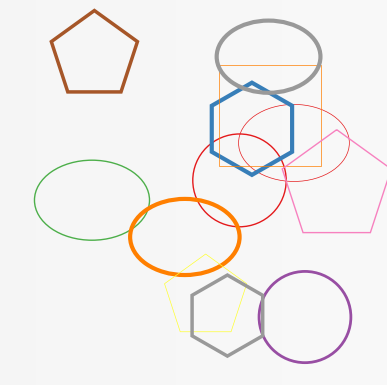[{"shape": "circle", "thickness": 1, "radius": 0.6, "center": [0.618, 0.531]}, {"shape": "oval", "thickness": 0.5, "radius": 0.71, "center": [0.759, 0.629]}, {"shape": "hexagon", "thickness": 3, "radius": 0.6, "center": [0.65, 0.665]}, {"shape": "oval", "thickness": 1, "radius": 0.74, "center": [0.237, 0.48]}, {"shape": "circle", "thickness": 2, "radius": 0.59, "center": [0.787, 0.177]}, {"shape": "square", "thickness": 0.5, "radius": 0.66, "center": [0.697, 0.7]}, {"shape": "oval", "thickness": 3, "radius": 0.71, "center": [0.477, 0.384]}, {"shape": "pentagon", "thickness": 0.5, "radius": 0.56, "center": [0.531, 0.229]}, {"shape": "pentagon", "thickness": 2.5, "radius": 0.58, "center": [0.244, 0.856]}, {"shape": "pentagon", "thickness": 1, "radius": 0.74, "center": [0.869, 0.515]}, {"shape": "hexagon", "thickness": 2.5, "radius": 0.53, "center": [0.587, 0.18]}, {"shape": "oval", "thickness": 3, "radius": 0.67, "center": [0.693, 0.853]}]